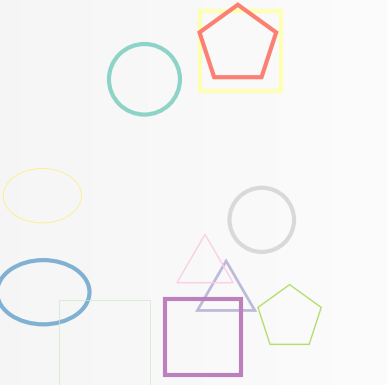[{"shape": "circle", "thickness": 3, "radius": 0.46, "center": [0.373, 0.794]}, {"shape": "square", "thickness": 3, "radius": 0.52, "center": [0.62, 0.867]}, {"shape": "triangle", "thickness": 2, "radius": 0.43, "center": [0.584, 0.236]}, {"shape": "pentagon", "thickness": 3, "radius": 0.52, "center": [0.614, 0.884]}, {"shape": "oval", "thickness": 3, "radius": 0.6, "center": [0.112, 0.241]}, {"shape": "pentagon", "thickness": 1, "radius": 0.43, "center": [0.747, 0.175]}, {"shape": "triangle", "thickness": 1, "radius": 0.42, "center": [0.529, 0.307]}, {"shape": "circle", "thickness": 3, "radius": 0.42, "center": [0.676, 0.429]}, {"shape": "square", "thickness": 3, "radius": 0.49, "center": [0.523, 0.125]}, {"shape": "square", "thickness": 0.5, "radius": 0.59, "center": [0.271, 0.103]}, {"shape": "oval", "thickness": 0.5, "radius": 0.5, "center": [0.109, 0.492]}]